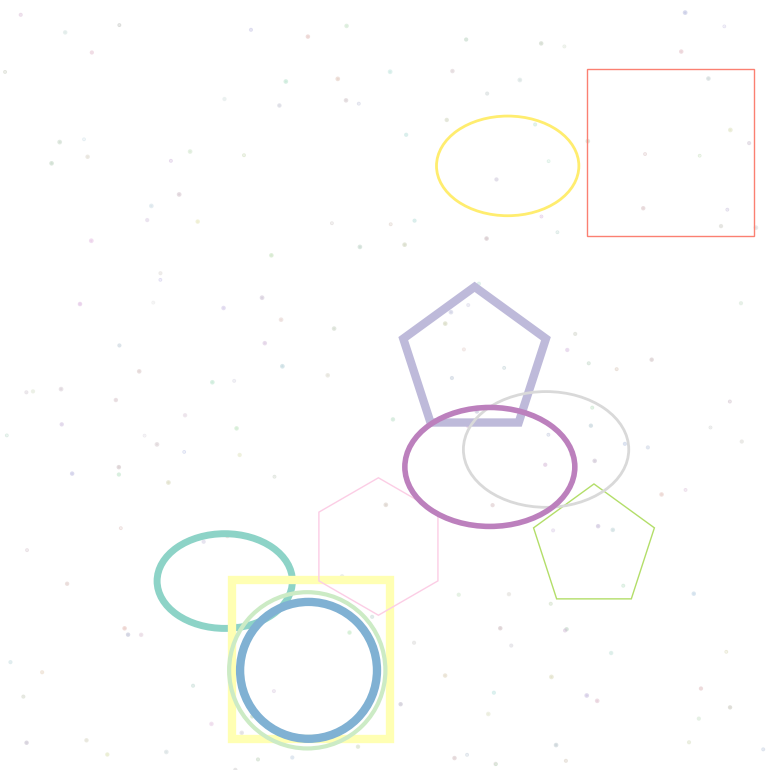[{"shape": "oval", "thickness": 2.5, "radius": 0.44, "center": [0.292, 0.245]}, {"shape": "square", "thickness": 3, "radius": 0.52, "center": [0.404, 0.144]}, {"shape": "pentagon", "thickness": 3, "radius": 0.49, "center": [0.616, 0.53]}, {"shape": "square", "thickness": 0.5, "radius": 0.54, "center": [0.87, 0.802]}, {"shape": "circle", "thickness": 3, "radius": 0.44, "center": [0.401, 0.129]}, {"shape": "pentagon", "thickness": 0.5, "radius": 0.41, "center": [0.771, 0.289]}, {"shape": "hexagon", "thickness": 0.5, "radius": 0.45, "center": [0.491, 0.29]}, {"shape": "oval", "thickness": 1, "radius": 0.54, "center": [0.709, 0.416]}, {"shape": "oval", "thickness": 2, "radius": 0.55, "center": [0.636, 0.394]}, {"shape": "circle", "thickness": 1.5, "radius": 0.51, "center": [0.399, 0.129]}, {"shape": "oval", "thickness": 1, "radius": 0.46, "center": [0.659, 0.785]}]